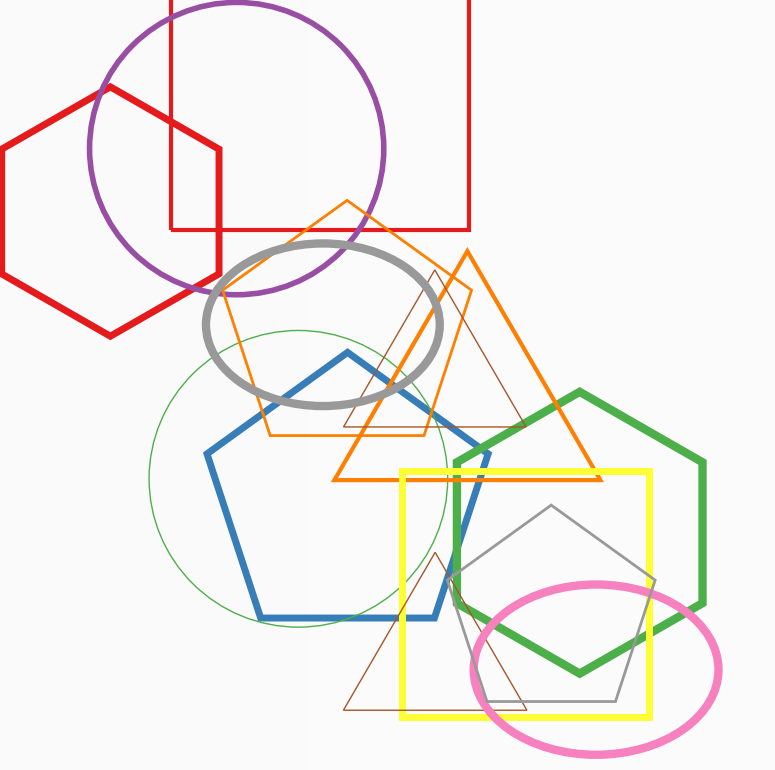[{"shape": "square", "thickness": 1.5, "radius": 0.96, "center": [0.413, 0.894]}, {"shape": "hexagon", "thickness": 2.5, "radius": 0.81, "center": [0.142, 0.725]}, {"shape": "pentagon", "thickness": 2.5, "radius": 0.95, "center": [0.448, 0.352]}, {"shape": "hexagon", "thickness": 3, "radius": 0.91, "center": [0.748, 0.308]}, {"shape": "circle", "thickness": 0.5, "radius": 0.96, "center": [0.385, 0.378]}, {"shape": "circle", "thickness": 2, "radius": 0.95, "center": [0.305, 0.807]}, {"shape": "triangle", "thickness": 1.5, "radius": 0.99, "center": [0.603, 0.476]}, {"shape": "pentagon", "thickness": 1, "radius": 0.84, "center": [0.448, 0.571]}, {"shape": "square", "thickness": 2.5, "radius": 0.8, "center": [0.678, 0.228]}, {"shape": "triangle", "thickness": 0.5, "radius": 0.68, "center": [0.561, 0.146]}, {"shape": "triangle", "thickness": 0.5, "radius": 0.68, "center": [0.561, 0.514]}, {"shape": "oval", "thickness": 3, "radius": 0.79, "center": [0.769, 0.13]}, {"shape": "oval", "thickness": 3, "radius": 0.75, "center": [0.417, 0.578]}, {"shape": "pentagon", "thickness": 1, "radius": 0.71, "center": [0.711, 0.203]}]